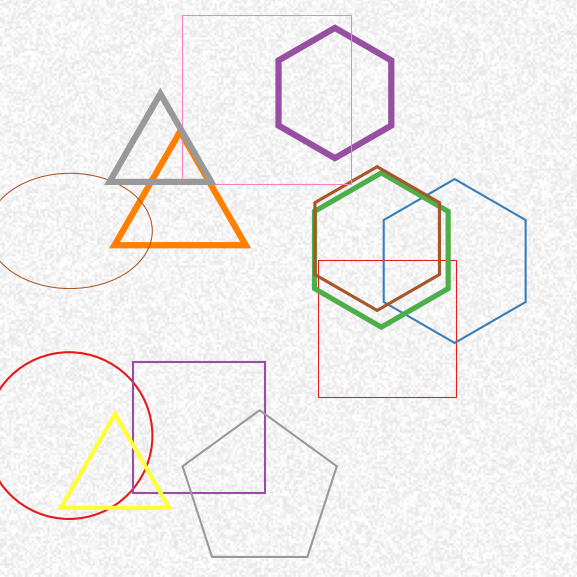[{"shape": "circle", "thickness": 1, "radius": 0.72, "center": [0.12, 0.245]}, {"shape": "square", "thickness": 0.5, "radius": 0.6, "center": [0.67, 0.43]}, {"shape": "hexagon", "thickness": 1, "radius": 0.71, "center": [0.787, 0.547]}, {"shape": "hexagon", "thickness": 2.5, "radius": 0.67, "center": [0.66, 0.566]}, {"shape": "hexagon", "thickness": 3, "radius": 0.56, "center": [0.58, 0.838]}, {"shape": "square", "thickness": 1, "radius": 0.57, "center": [0.345, 0.259]}, {"shape": "triangle", "thickness": 3, "radius": 0.66, "center": [0.312, 0.64]}, {"shape": "triangle", "thickness": 2, "radius": 0.54, "center": [0.199, 0.174]}, {"shape": "hexagon", "thickness": 1.5, "radius": 0.62, "center": [0.653, 0.586]}, {"shape": "oval", "thickness": 0.5, "radius": 0.71, "center": [0.121, 0.599]}, {"shape": "square", "thickness": 0.5, "radius": 0.73, "center": [0.461, 0.826]}, {"shape": "pentagon", "thickness": 1, "radius": 0.7, "center": [0.45, 0.148]}, {"shape": "triangle", "thickness": 3, "radius": 0.51, "center": [0.278, 0.735]}]